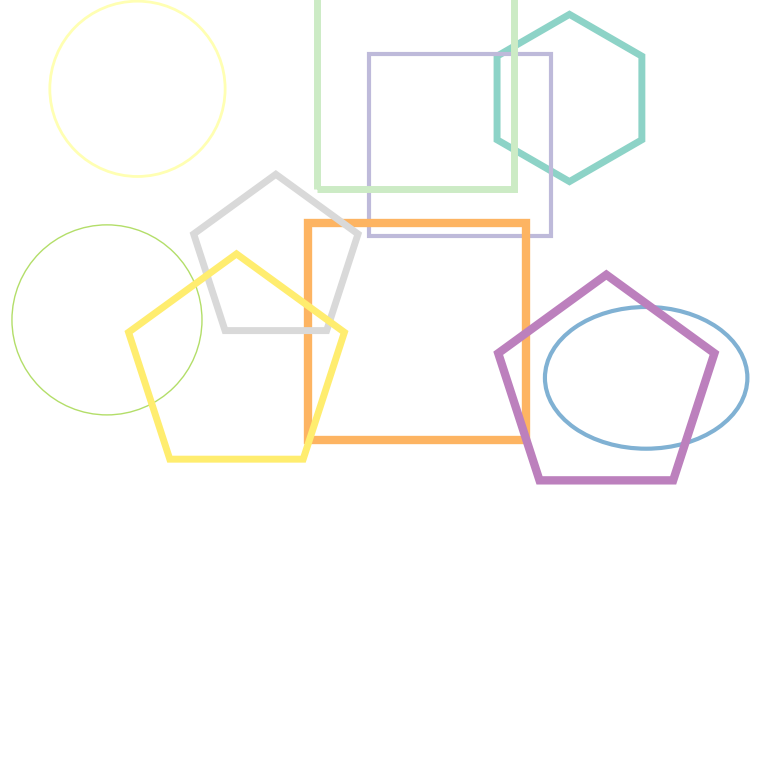[{"shape": "hexagon", "thickness": 2.5, "radius": 0.54, "center": [0.74, 0.873]}, {"shape": "circle", "thickness": 1, "radius": 0.57, "center": [0.179, 0.885]}, {"shape": "square", "thickness": 1.5, "radius": 0.59, "center": [0.598, 0.812]}, {"shape": "oval", "thickness": 1.5, "radius": 0.66, "center": [0.839, 0.509]}, {"shape": "square", "thickness": 3, "radius": 0.71, "center": [0.541, 0.57]}, {"shape": "circle", "thickness": 0.5, "radius": 0.62, "center": [0.139, 0.585]}, {"shape": "pentagon", "thickness": 2.5, "radius": 0.56, "center": [0.358, 0.661]}, {"shape": "pentagon", "thickness": 3, "radius": 0.74, "center": [0.787, 0.496]}, {"shape": "square", "thickness": 2.5, "radius": 0.64, "center": [0.54, 0.882]}, {"shape": "pentagon", "thickness": 2.5, "radius": 0.74, "center": [0.307, 0.523]}]